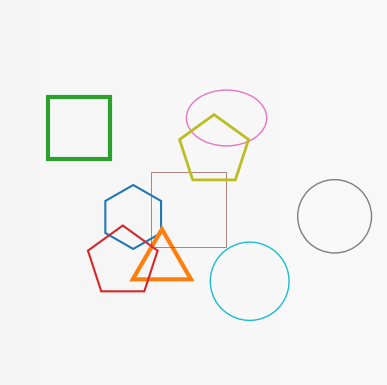[{"shape": "hexagon", "thickness": 1.5, "radius": 0.42, "center": [0.344, 0.436]}, {"shape": "triangle", "thickness": 3, "radius": 0.43, "center": [0.418, 0.318]}, {"shape": "square", "thickness": 3, "radius": 0.4, "center": [0.204, 0.667]}, {"shape": "pentagon", "thickness": 1.5, "radius": 0.47, "center": [0.317, 0.32]}, {"shape": "square", "thickness": 0.5, "radius": 0.49, "center": [0.487, 0.456]}, {"shape": "oval", "thickness": 1, "radius": 0.52, "center": [0.585, 0.694]}, {"shape": "circle", "thickness": 1, "radius": 0.48, "center": [0.863, 0.438]}, {"shape": "pentagon", "thickness": 2, "radius": 0.47, "center": [0.552, 0.609]}, {"shape": "circle", "thickness": 1, "radius": 0.51, "center": [0.644, 0.269]}]